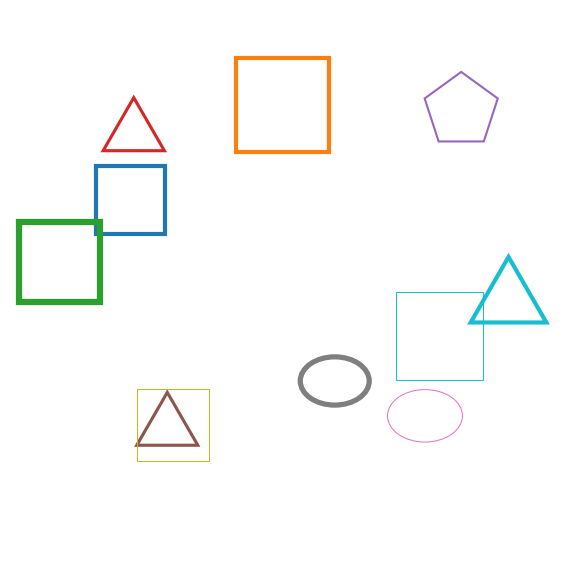[{"shape": "square", "thickness": 2, "radius": 0.3, "center": [0.226, 0.653]}, {"shape": "square", "thickness": 2, "radius": 0.41, "center": [0.489, 0.817]}, {"shape": "square", "thickness": 3, "radius": 0.35, "center": [0.103, 0.546]}, {"shape": "triangle", "thickness": 1.5, "radius": 0.31, "center": [0.232, 0.769]}, {"shape": "pentagon", "thickness": 1, "radius": 0.33, "center": [0.799, 0.808]}, {"shape": "triangle", "thickness": 1.5, "radius": 0.3, "center": [0.29, 0.259]}, {"shape": "oval", "thickness": 0.5, "radius": 0.32, "center": [0.736, 0.279]}, {"shape": "oval", "thickness": 2.5, "radius": 0.3, "center": [0.58, 0.339]}, {"shape": "square", "thickness": 0.5, "radius": 0.31, "center": [0.3, 0.263]}, {"shape": "square", "thickness": 0.5, "radius": 0.38, "center": [0.761, 0.418]}, {"shape": "triangle", "thickness": 2, "radius": 0.38, "center": [0.881, 0.479]}]